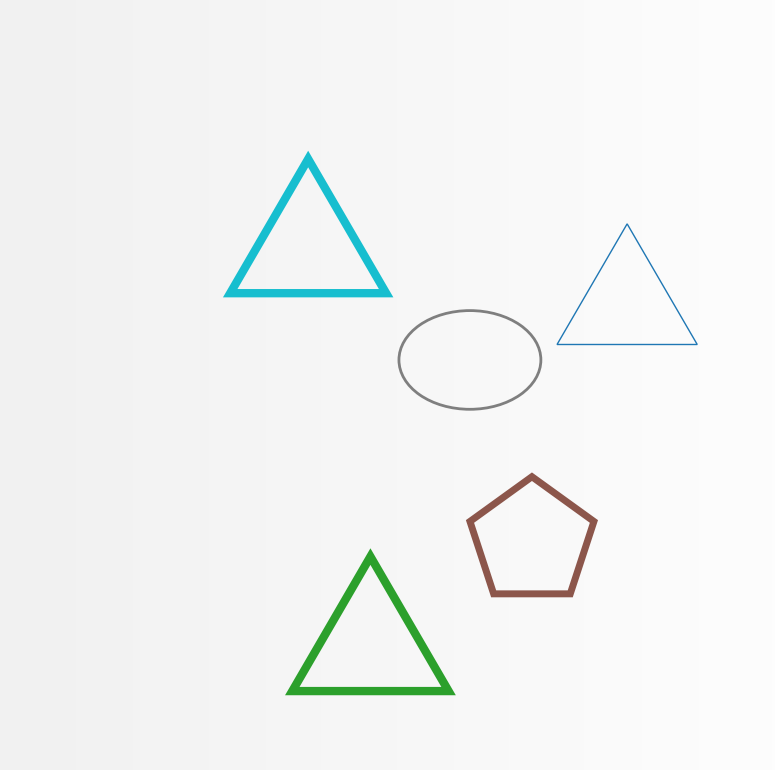[{"shape": "triangle", "thickness": 0.5, "radius": 0.52, "center": [0.809, 0.605]}, {"shape": "triangle", "thickness": 3, "radius": 0.58, "center": [0.478, 0.161]}, {"shape": "pentagon", "thickness": 2.5, "radius": 0.42, "center": [0.686, 0.297]}, {"shape": "oval", "thickness": 1, "radius": 0.46, "center": [0.606, 0.533]}, {"shape": "triangle", "thickness": 3, "radius": 0.58, "center": [0.398, 0.677]}]